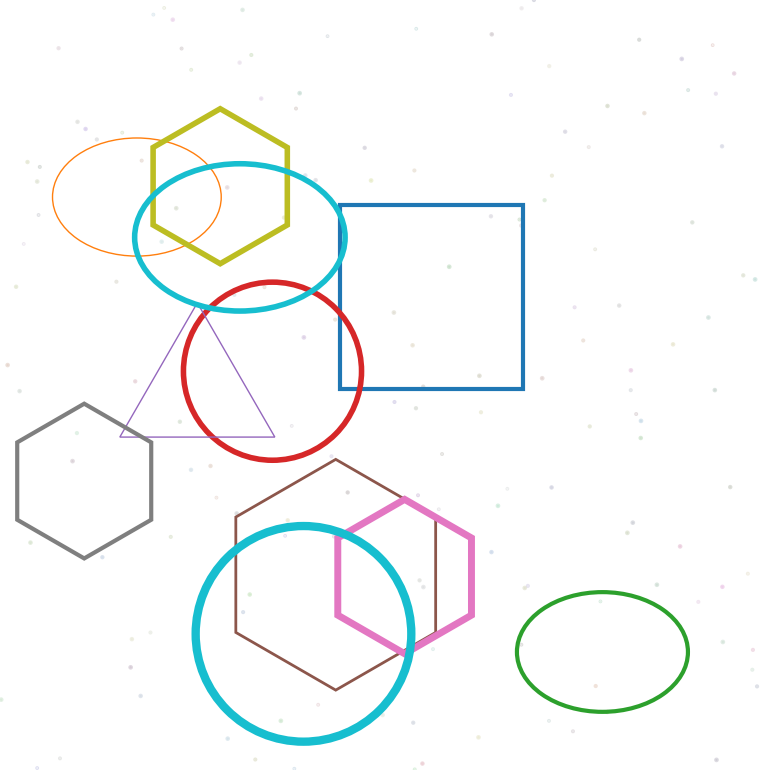[{"shape": "square", "thickness": 1.5, "radius": 0.6, "center": [0.561, 0.614]}, {"shape": "oval", "thickness": 0.5, "radius": 0.55, "center": [0.178, 0.744]}, {"shape": "oval", "thickness": 1.5, "radius": 0.56, "center": [0.782, 0.153]}, {"shape": "circle", "thickness": 2, "radius": 0.58, "center": [0.354, 0.518]}, {"shape": "triangle", "thickness": 0.5, "radius": 0.58, "center": [0.256, 0.49]}, {"shape": "hexagon", "thickness": 1, "radius": 0.75, "center": [0.436, 0.254]}, {"shape": "hexagon", "thickness": 2.5, "radius": 0.5, "center": [0.525, 0.251]}, {"shape": "hexagon", "thickness": 1.5, "radius": 0.5, "center": [0.109, 0.375]}, {"shape": "hexagon", "thickness": 2, "radius": 0.5, "center": [0.286, 0.758]}, {"shape": "oval", "thickness": 2, "radius": 0.68, "center": [0.312, 0.692]}, {"shape": "circle", "thickness": 3, "radius": 0.7, "center": [0.394, 0.177]}]